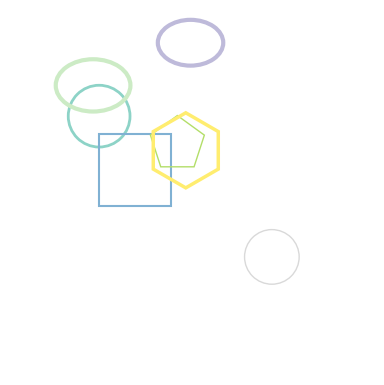[{"shape": "circle", "thickness": 2, "radius": 0.4, "center": [0.257, 0.698]}, {"shape": "oval", "thickness": 3, "radius": 0.42, "center": [0.495, 0.889]}, {"shape": "square", "thickness": 1.5, "radius": 0.47, "center": [0.352, 0.558]}, {"shape": "pentagon", "thickness": 1, "radius": 0.37, "center": [0.461, 0.626]}, {"shape": "circle", "thickness": 1, "radius": 0.35, "center": [0.706, 0.333]}, {"shape": "oval", "thickness": 3, "radius": 0.48, "center": [0.242, 0.778]}, {"shape": "hexagon", "thickness": 2.5, "radius": 0.49, "center": [0.483, 0.61]}]